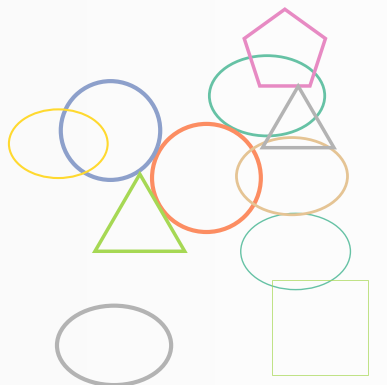[{"shape": "oval", "thickness": 1, "radius": 0.71, "center": [0.763, 0.347]}, {"shape": "oval", "thickness": 2, "radius": 0.74, "center": [0.689, 0.751]}, {"shape": "circle", "thickness": 3, "radius": 0.7, "center": [0.533, 0.538]}, {"shape": "circle", "thickness": 3, "radius": 0.64, "center": [0.285, 0.661]}, {"shape": "pentagon", "thickness": 2.5, "radius": 0.55, "center": [0.735, 0.866]}, {"shape": "triangle", "thickness": 2.5, "radius": 0.67, "center": [0.361, 0.414]}, {"shape": "square", "thickness": 0.5, "radius": 0.62, "center": [0.825, 0.15]}, {"shape": "oval", "thickness": 1.5, "radius": 0.64, "center": [0.15, 0.627]}, {"shape": "oval", "thickness": 2, "radius": 0.72, "center": [0.753, 0.542]}, {"shape": "oval", "thickness": 3, "radius": 0.74, "center": [0.294, 0.103]}, {"shape": "triangle", "thickness": 2.5, "radius": 0.53, "center": [0.77, 0.67]}]